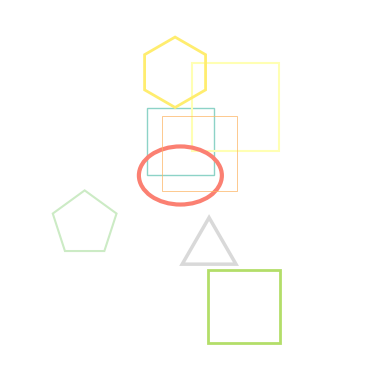[{"shape": "square", "thickness": 1, "radius": 0.44, "center": [0.47, 0.632]}, {"shape": "square", "thickness": 1.5, "radius": 0.57, "center": [0.611, 0.722]}, {"shape": "oval", "thickness": 3, "radius": 0.54, "center": [0.469, 0.544]}, {"shape": "square", "thickness": 0.5, "radius": 0.49, "center": [0.519, 0.6]}, {"shape": "square", "thickness": 2, "radius": 0.47, "center": [0.633, 0.204]}, {"shape": "triangle", "thickness": 2.5, "radius": 0.4, "center": [0.543, 0.354]}, {"shape": "pentagon", "thickness": 1.5, "radius": 0.44, "center": [0.22, 0.418]}, {"shape": "hexagon", "thickness": 2, "radius": 0.46, "center": [0.455, 0.812]}]